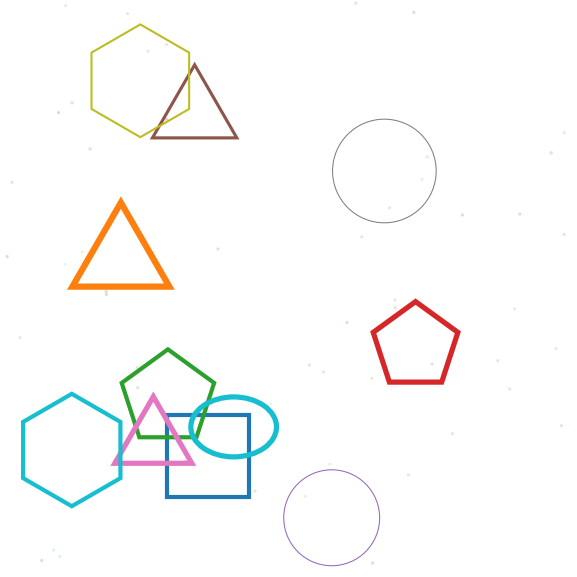[{"shape": "square", "thickness": 2, "radius": 0.36, "center": [0.36, 0.209]}, {"shape": "triangle", "thickness": 3, "radius": 0.48, "center": [0.209, 0.551]}, {"shape": "pentagon", "thickness": 2, "radius": 0.42, "center": [0.291, 0.31]}, {"shape": "pentagon", "thickness": 2.5, "radius": 0.39, "center": [0.72, 0.4]}, {"shape": "circle", "thickness": 0.5, "radius": 0.42, "center": [0.574, 0.103]}, {"shape": "triangle", "thickness": 1.5, "radius": 0.42, "center": [0.337, 0.803]}, {"shape": "triangle", "thickness": 2.5, "radius": 0.38, "center": [0.266, 0.235]}, {"shape": "circle", "thickness": 0.5, "radius": 0.45, "center": [0.666, 0.703]}, {"shape": "hexagon", "thickness": 1, "radius": 0.49, "center": [0.243, 0.859]}, {"shape": "hexagon", "thickness": 2, "radius": 0.49, "center": [0.124, 0.22]}, {"shape": "oval", "thickness": 2.5, "radius": 0.37, "center": [0.405, 0.26]}]